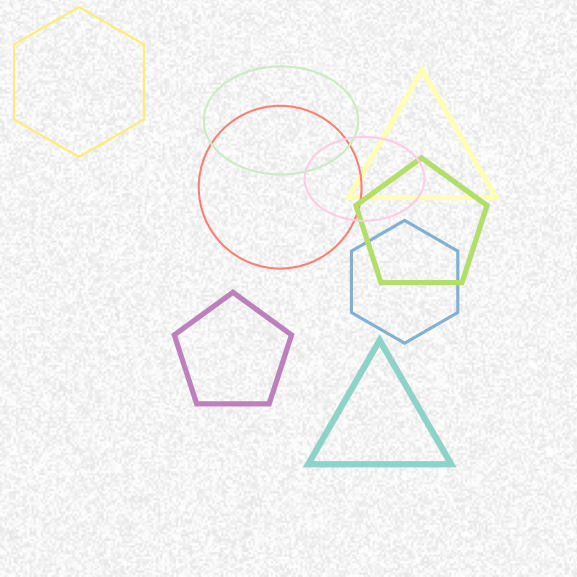[{"shape": "triangle", "thickness": 3, "radius": 0.72, "center": [0.657, 0.267]}, {"shape": "triangle", "thickness": 2.5, "radius": 0.74, "center": [0.731, 0.731]}, {"shape": "circle", "thickness": 1, "radius": 0.7, "center": [0.485, 0.675]}, {"shape": "hexagon", "thickness": 1.5, "radius": 0.53, "center": [0.701, 0.511]}, {"shape": "pentagon", "thickness": 2.5, "radius": 0.6, "center": [0.73, 0.606]}, {"shape": "oval", "thickness": 1, "radius": 0.52, "center": [0.631, 0.69]}, {"shape": "pentagon", "thickness": 2.5, "radius": 0.53, "center": [0.403, 0.386]}, {"shape": "oval", "thickness": 1, "radius": 0.67, "center": [0.487, 0.791]}, {"shape": "hexagon", "thickness": 1, "radius": 0.65, "center": [0.137, 0.857]}]